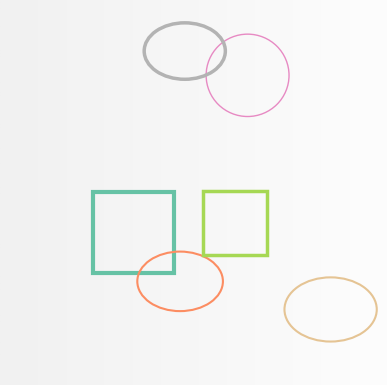[{"shape": "square", "thickness": 3, "radius": 0.52, "center": [0.344, 0.397]}, {"shape": "oval", "thickness": 1.5, "radius": 0.55, "center": [0.465, 0.269]}, {"shape": "circle", "thickness": 1, "radius": 0.53, "center": [0.639, 0.804]}, {"shape": "square", "thickness": 2.5, "radius": 0.41, "center": [0.606, 0.421]}, {"shape": "oval", "thickness": 1.5, "radius": 0.6, "center": [0.853, 0.196]}, {"shape": "oval", "thickness": 2.5, "radius": 0.52, "center": [0.477, 0.867]}]